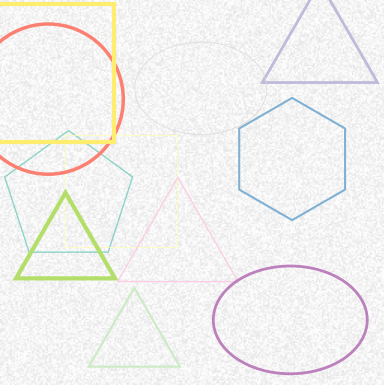[{"shape": "pentagon", "thickness": 1, "radius": 0.87, "center": [0.178, 0.486]}, {"shape": "square", "thickness": 0.5, "radius": 0.73, "center": [0.314, 0.503]}, {"shape": "triangle", "thickness": 2, "radius": 0.86, "center": [0.831, 0.872]}, {"shape": "circle", "thickness": 2.5, "radius": 0.98, "center": [0.125, 0.743]}, {"shape": "hexagon", "thickness": 1.5, "radius": 0.79, "center": [0.759, 0.587]}, {"shape": "triangle", "thickness": 3, "radius": 0.74, "center": [0.17, 0.351]}, {"shape": "triangle", "thickness": 1, "radius": 0.9, "center": [0.462, 0.359]}, {"shape": "oval", "thickness": 0.5, "radius": 0.86, "center": [0.522, 0.771]}, {"shape": "oval", "thickness": 2, "radius": 1.0, "center": [0.754, 0.169]}, {"shape": "triangle", "thickness": 1.5, "radius": 0.68, "center": [0.349, 0.116]}, {"shape": "square", "thickness": 3, "radius": 0.9, "center": [0.116, 0.811]}]